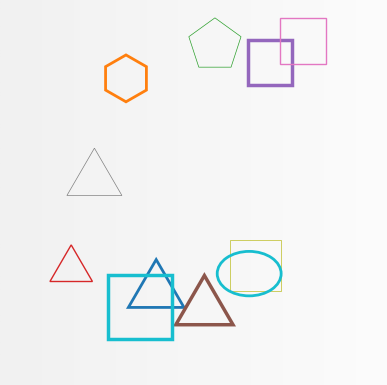[{"shape": "triangle", "thickness": 2, "radius": 0.41, "center": [0.403, 0.243]}, {"shape": "hexagon", "thickness": 2, "radius": 0.3, "center": [0.325, 0.796]}, {"shape": "pentagon", "thickness": 0.5, "radius": 0.35, "center": [0.555, 0.883]}, {"shape": "triangle", "thickness": 1, "radius": 0.32, "center": [0.184, 0.301]}, {"shape": "square", "thickness": 2.5, "radius": 0.29, "center": [0.697, 0.838]}, {"shape": "triangle", "thickness": 2.5, "radius": 0.43, "center": [0.527, 0.199]}, {"shape": "square", "thickness": 1, "radius": 0.3, "center": [0.782, 0.893]}, {"shape": "triangle", "thickness": 0.5, "radius": 0.41, "center": [0.244, 0.533]}, {"shape": "square", "thickness": 0.5, "radius": 0.33, "center": [0.66, 0.31]}, {"shape": "oval", "thickness": 2, "radius": 0.41, "center": [0.643, 0.289]}, {"shape": "square", "thickness": 2.5, "radius": 0.42, "center": [0.362, 0.203]}]